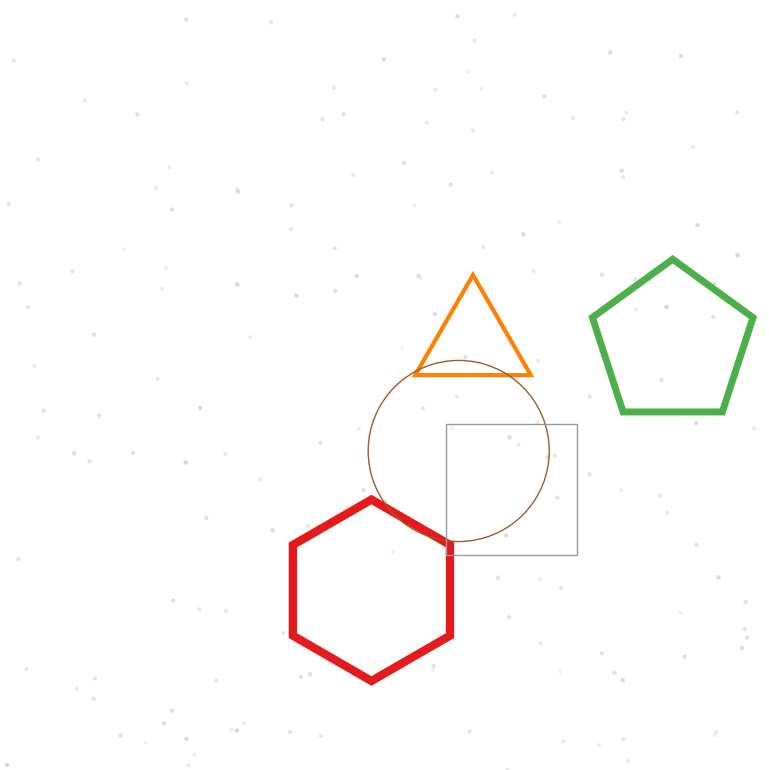[{"shape": "hexagon", "thickness": 3, "radius": 0.59, "center": [0.482, 0.233]}, {"shape": "pentagon", "thickness": 2.5, "radius": 0.55, "center": [0.874, 0.554]}, {"shape": "triangle", "thickness": 1.5, "radius": 0.43, "center": [0.614, 0.556]}, {"shape": "circle", "thickness": 0.5, "radius": 0.59, "center": [0.596, 0.414]}, {"shape": "square", "thickness": 0.5, "radius": 0.43, "center": [0.664, 0.365]}]